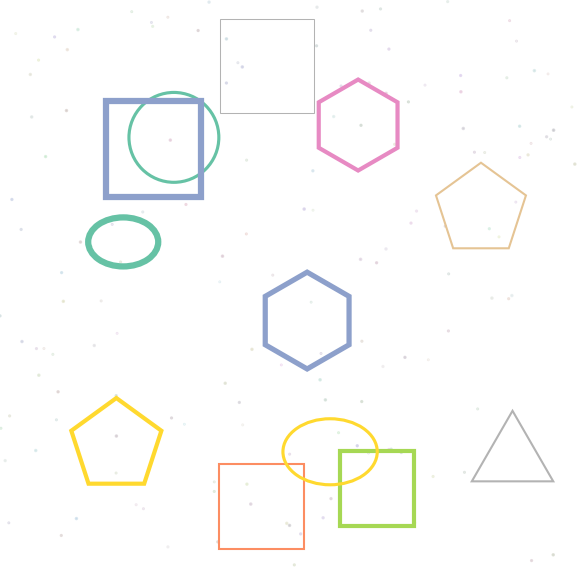[{"shape": "circle", "thickness": 1.5, "radius": 0.39, "center": [0.301, 0.761]}, {"shape": "oval", "thickness": 3, "radius": 0.3, "center": [0.213, 0.58]}, {"shape": "square", "thickness": 1, "radius": 0.37, "center": [0.453, 0.123]}, {"shape": "square", "thickness": 3, "radius": 0.41, "center": [0.266, 0.741]}, {"shape": "hexagon", "thickness": 2.5, "radius": 0.42, "center": [0.532, 0.444]}, {"shape": "hexagon", "thickness": 2, "radius": 0.39, "center": [0.62, 0.783]}, {"shape": "square", "thickness": 2, "radius": 0.32, "center": [0.653, 0.153]}, {"shape": "pentagon", "thickness": 2, "radius": 0.41, "center": [0.201, 0.228]}, {"shape": "oval", "thickness": 1.5, "radius": 0.41, "center": [0.572, 0.217]}, {"shape": "pentagon", "thickness": 1, "radius": 0.41, "center": [0.833, 0.635]}, {"shape": "square", "thickness": 0.5, "radius": 0.41, "center": [0.462, 0.884]}, {"shape": "triangle", "thickness": 1, "radius": 0.41, "center": [0.887, 0.206]}]